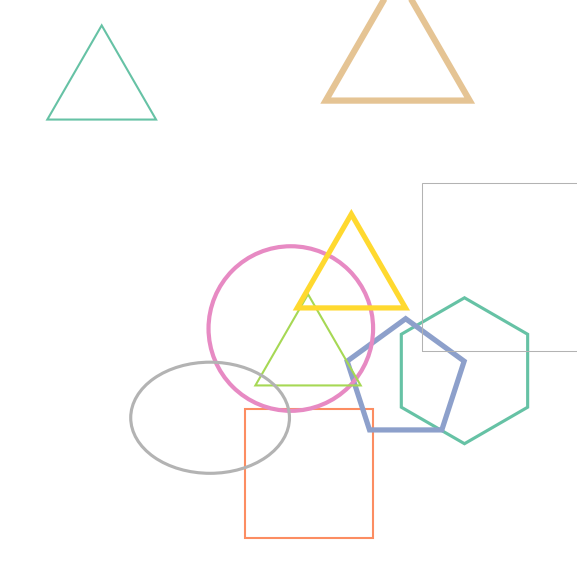[{"shape": "hexagon", "thickness": 1.5, "radius": 0.63, "center": [0.804, 0.357]}, {"shape": "triangle", "thickness": 1, "radius": 0.54, "center": [0.176, 0.846]}, {"shape": "square", "thickness": 1, "radius": 0.56, "center": [0.535, 0.179]}, {"shape": "pentagon", "thickness": 2.5, "radius": 0.53, "center": [0.702, 0.341]}, {"shape": "circle", "thickness": 2, "radius": 0.71, "center": [0.504, 0.43]}, {"shape": "triangle", "thickness": 1, "radius": 0.53, "center": [0.533, 0.384]}, {"shape": "triangle", "thickness": 2.5, "radius": 0.54, "center": [0.608, 0.52]}, {"shape": "triangle", "thickness": 3, "radius": 0.72, "center": [0.689, 0.897]}, {"shape": "square", "thickness": 0.5, "radius": 0.73, "center": [0.876, 0.537]}, {"shape": "oval", "thickness": 1.5, "radius": 0.69, "center": [0.364, 0.276]}]